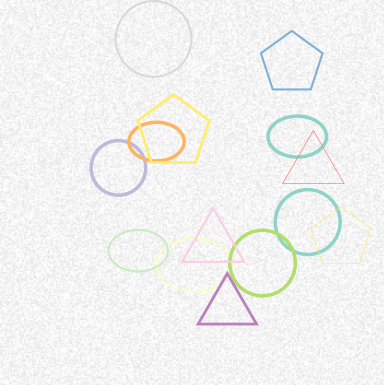[{"shape": "circle", "thickness": 2.5, "radius": 0.42, "center": [0.799, 0.423]}, {"shape": "oval", "thickness": 2.5, "radius": 0.38, "center": [0.772, 0.645]}, {"shape": "oval", "thickness": 1, "radius": 0.49, "center": [0.504, 0.312]}, {"shape": "circle", "thickness": 2.5, "radius": 0.35, "center": [0.308, 0.564]}, {"shape": "triangle", "thickness": 0.5, "radius": 0.46, "center": [0.814, 0.569]}, {"shape": "pentagon", "thickness": 1.5, "radius": 0.42, "center": [0.758, 0.836]}, {"shape": "oval", "thickness": 2.5, "radius": 0.36, "center": [0.407, 0.632]}, {"shape": "circle", "thickness": 2.5, "radius": 0.43, "center": [0.682, 0.317]}, {"shape": "triangle", "thickness": 1.5, "radius": 0.47, "center": [0.554, 0.367]}, {"shape": "circle", "thickness": 1.5, "radius": 0.49, "center": [0.399, 0.899]}, {"shape": "triangle", "thickness": 2, "radius": 0.44, "center": [0.59, 0.202]}, {"shape": "oval", "thickness": 1.5, "radius": 0.39, "center": [0.359, 0.349]}, {"shape": "pentagon", "thickness": 0.5, "radius": 0.41, "center": [0.885, 0.381]}, {"shape": "pentagon", "thickness": 2, "radius": 0.49, "center": [0.451, 0.657]}]